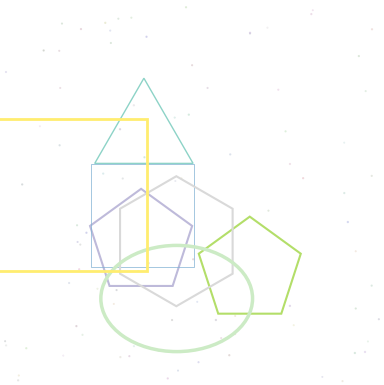[{"shape": "triangle", "thickness": 1, "radius": 0.74, "center": [0.374, 0.649]}, {"shape": "pentagon", "thickness": 1.5, "radius": 0.7, "center": [0.366, 0.37]}, {"shape": "square", "thickness": 0.5, "radius": 0.67, "center": [0.37, 0.441]}, {"shape": "pentagon", "thickness": 1.5, "radius": 0.7, "center": [0.649, 0.298]}, {"shape": "hexagon", "thickness": 1.5, "radius": 0.84, "center": [0.458, 0.373]}, {"shape": "oval", "thickness": 2.5, "radius": 0.99, "center": [0.459, 0.225]}, {"shape": "square", "thickness": 2, "radius": 0.99, "center": [0.184, 0.494]}]